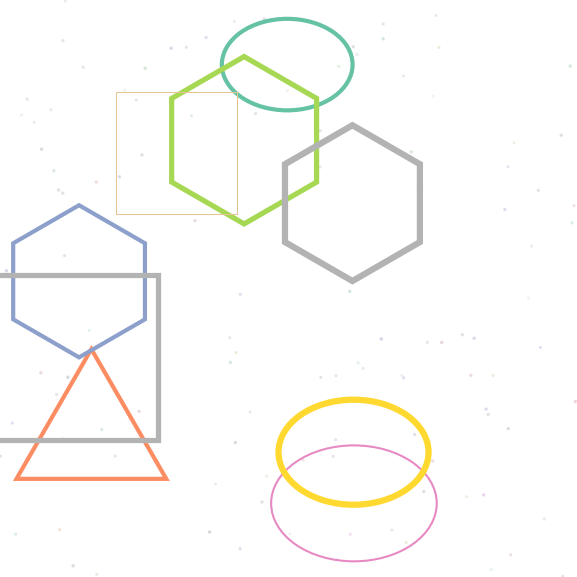[{"shape": "oval", "thickness": 2, "radius": 0.57, "center": [0.497, 0.887]}, {"shape": "triangle", "thickness": 2, "radius": 0.75, "center": [0.158, 0.245]}, {"shape": "hexagon", "thickness": 2, "radius": 0.66, "center": [0.137, 0.512]}, {"shape": "oval", "thickness": 1, "radius": 0.72, "center": [0.613, 0.128]}, {"shape": "hexagon", "thickness": 2.5, "radius": 0.72, "center": [0.423, 0.756]}, {"shape": "oval", "thickness": 3, "radius": 0.65, "center": [0.612, 0.216]}, {"shape": "square", "thickness": 0.5, "radius": 0.52, "center": [0.305, 0.734]}, {"shape": "square", "thickness": 2.5, "radius": 0.72, "center": [0.13, 0.38]}, {"shape": "hexagon", "thickness": 3, "radius": 0.67, "center": [0.61, 0.647]}]